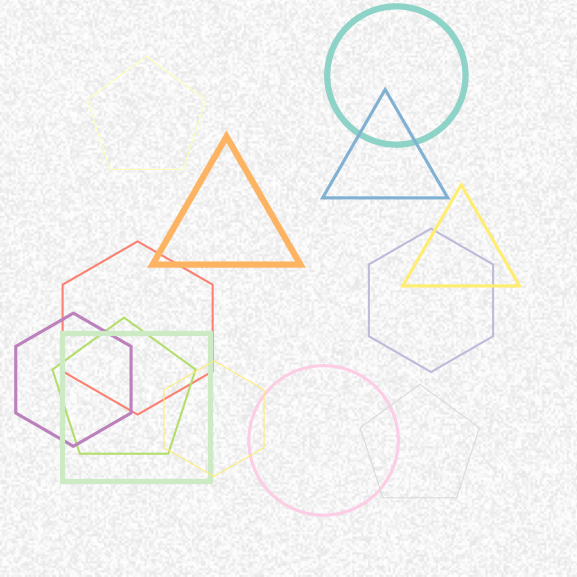[{"shape": "circle", "thickness": 3, "radius": 0.6, "center": [0.686, 0.868]}, {"shape": "pentagon", "thickness": 0.5, "radius": 0.54, "center": [0.254, 0.793]}, {"shape": "hexagon", "thickness": 1, "radius": 0.62, "center": [0.746, 0.479]}, {"shape": "hexagon", "thickness": 1, "radius": 0.75, "center": [0.238, 0.431]}, {"shape": "triangle", "thickness": 1.5, "radius": 0.63, "center": [0.667, 0.719]}, {"shape": "triangle", "thickness": 3, "radius": 0.74, "center": [0.392, 0.615]}, {"shape": "pentagon", "thickness": 1, "radius": 0.65, "center": [0.215, 0.319]}, {"shape": "circle", "thickness": 1.5, "radius": 0.65, "center": [0.56, 0.237]}, {"shape": "pentagon", "thickness": 0.5, "radius": 0.54, "center": [0.727, 0.225]}, {"shape": "hexagon", "thickness": 1.5, "radius": 0.58, "center": [0.127, 0.342]}, {"shape": "square", "thickness": 2.5, "radius": 0.64, "center": [0.236, 0.294]}, {"shape": "triangle", "thickness": 1.5, "radius": 0.58, "center": [0.798, 0.562]}, {"shape": "hexagon", "thickness": 0.5, "radius": 0.5, "center": [0.371, 0.274]}]